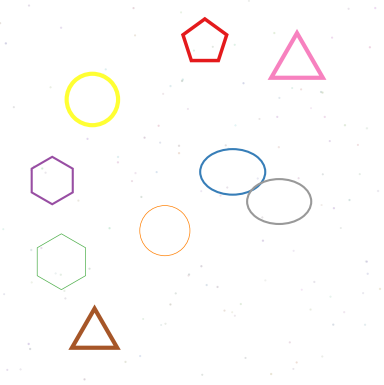[{"shape": "pentagon", "thickness": 2.5, "radius": 0.3, "center": [0.532, 0.891]}, {"shape": "oval", "thickness": 1.5, "radius": 0.42, "center": [0.604, 0.554]}, {"shape": "hexagon", "thickness": 0.5, "radius": 0.36, "center": [0.159, 0.32]}, {"shape": "hexagon", "thickness": 1.5, "radius": 0.31, "center": [0.136, 0.531]}, {"shape": "circle", "thickness": 0.5, "radius": 0.33, "center": [0.428, 0.401]}, {"shape": "circle", "thickness": 3, "radius": 0.33, "center": [0.24, 0.742]}, {"shape": "triangle", "thickness": 3, "radius": 0.34, "center": [0.246, 0.131]}, {"shape": "triangle", "thickness": 3, "radius": 0.39, "center": [0.771, 0.837]}, {"shape": "oval", "thickness": 1.5, "radius": 0.42, "center": [0.725, 0.477]}]